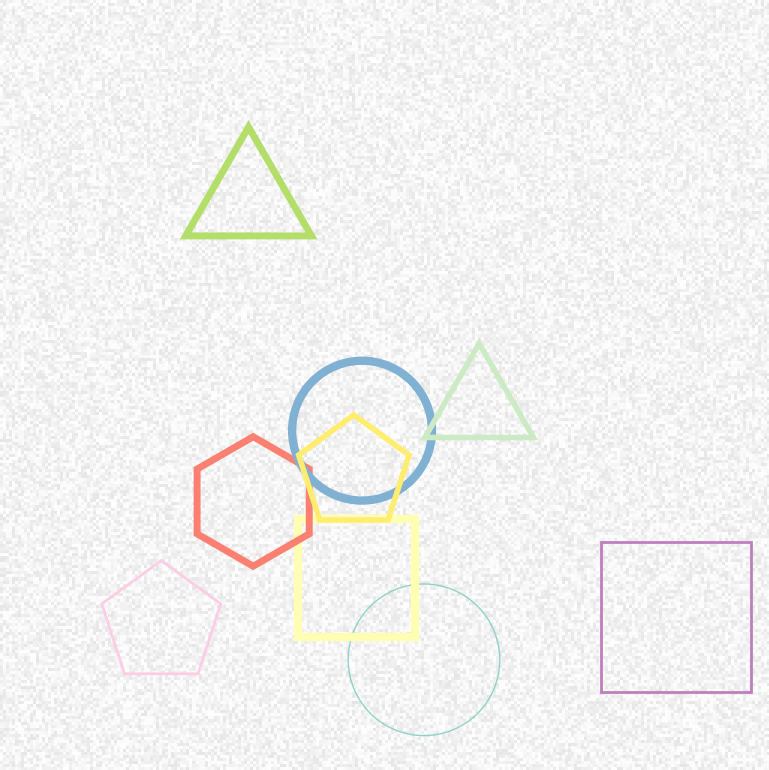[{"shape": "circle", "thickness": 0.5, "radius": 0.49, "center": [0.551, 0.143]}, {"shape": "square", "thickness": 3, "radius": 0.38, "center": [0.463, 0.25]}, {"shape": "hexagon", "thickness": 2.5, "radius": 0.42, "center": [0.329, 0.349]}, {"shape": "circle", "thickness": 3, "radius": 0.45, "center": [0.47, 0.441]}, {"shape": "triangle", "thickness": 2.5, "radius": 0.47, "center": [0.323, 0.741]}, {"shape": "pentagon", "thickness": 1, "radius": 0.41, "center": [0.209, 0.191]}, {"shape": "square", "thickness": 1, "radius": 0.49, "center": [0.878, 0.199]}, {"shape": "triangle", "thickness": 2, "radius": 0.41, "center": [0.622, 0.473]}, {"shape": "pentagon", "thickness": 2, "radius": 0.38, "center": [0.46, 0.386]}]